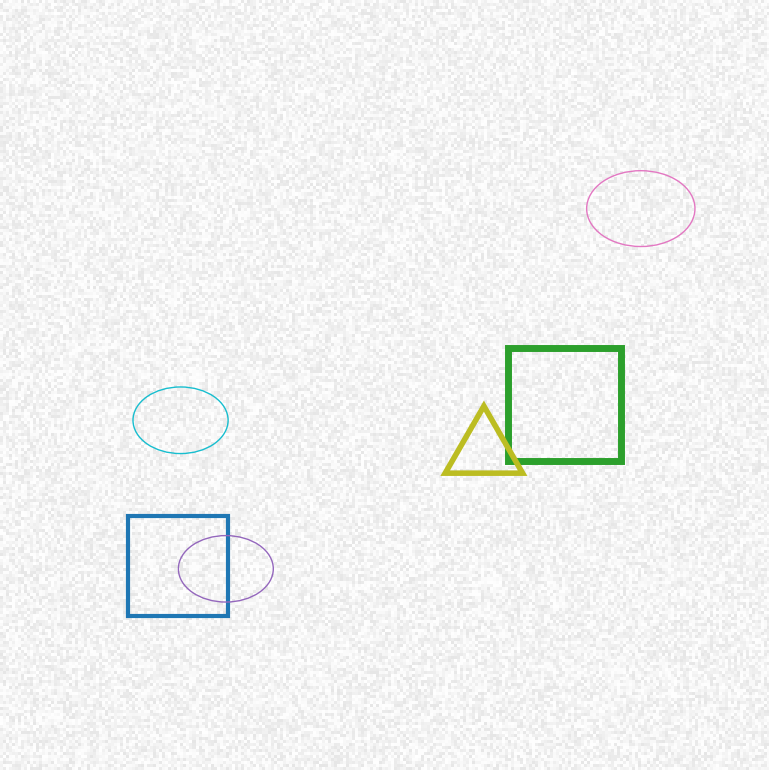[{"shape": "square", "thickness": 1.5, "radius": 0.33, "center": [0.231, 0.265]}, {"shape": "square", "thickness": 2.5, "radius": 0.37, "center": [0.733, 0.475]}, {"shape": "oval", "thickness": 0.5, "radius": 0.31, "center": [0.293, 0.261]}, {"shape": "oval", "thickness": 0.5, "radius": 0.35, "center": [0.832, 0.729]}, {"shape": "triangle", "thickness": 2, "radius": 0.29, "center": [0.628, 0.415]}, {"shape": "oval", "thickness": 0.5, "radius": 0.31, "center": [0.234, 0.454]}]